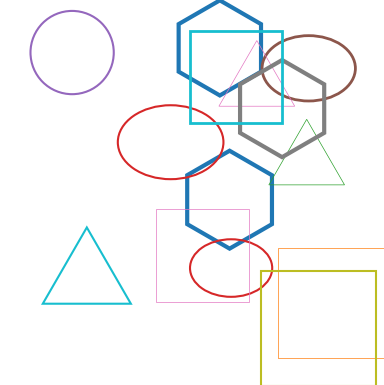[{"shape": "hexagon", "thickness": 3, "radius": 0.62, "center": [0.571, 0.876]}, {"shape": "hexagon", "thickness": 3, "radius": 0.64, "center": [0.596, 0.481]}, {"shape": "square", "thickness": 0.5, "radius": 0.71, "center": [0.866, 0.213]}, {"shape": "triangle", "thickness": 0.5, "radius": 0.57, "center": [0.797, 0.577]}, {"shape": "oval", "thickness": 1.5, "radius": 0.69, "center": [0.443, 0.631]}, {"shape": "oval", "thickness": 1.5, "radius": 0.53, "center": [0.6, 0.304]}, {"shape": "circle", "thickness": 1.5, "radius": 0.54, "center": [0.187, 0.863]}, {"shape": "oval", "thickness": 2, "radius": 0.61, "center": [0.802, 0.823]}, {"shape": "triangle", "thickness": 0.5, "radius": 0.57, "center": [0.667, 0.781]}, {"shape": "square", "thickness": 0.5, "radius": 0.6, "center": [0.527, 0.337]}, {"shape": "hexagon", "thickness": 3, "radius": 0.63, "center": [0.733, 0.718]}, {"shape": "square", "thickness": 1.5, "radius": 0.75, "center": [0.826, 0.147]}, {"shape": "triangle", "thickness": 1.5, "radius": 0.66, "center": [0.226, 0.277]}, {"shape": "square", "thickness": 2, "radius": 0.6, "center": [0.613, 0.8]}]